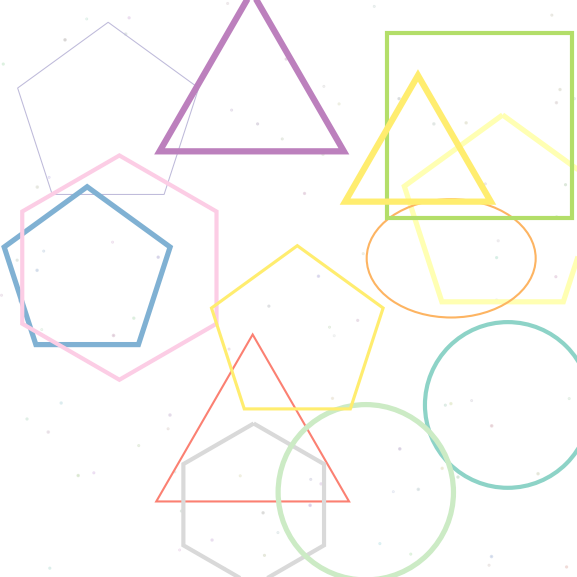[{"shape": "circle", "thickness": 2, "radius": 0.72, "center": [0.879, 0.298]}, {"shape": "pentagon", "thickness": 2.5, "radius": 0.89, "center": [0.87, 0.621]}, {"shape": "pentagon", "thickness": 0.5, "radius": 0.82, "center": [0.187, 0.796]}, {"shape": "triangle", "thickness": 1, "radius": 0.96, "center": [0.438, 0.227]}, {"shape": "pentagon", "thickness": 2.5, "radius": 0.76, "center": [0.151, 0.525]}, {"shape": "oval", "thickness": 1, "radius": 0.73, "center": [0.781, 0.552]}, {"shape": "square", "thickness": 2, "radius": 0.8, "center": [0.83, 0.781]}, {"shape": "hexagon", "thickness": 2, "radius": 0.97, "center": [0.207, 0.536]}, {"shape": "hexagon", "thickness": 2, "radius": 0.7, "center": [0.439, 0.125]}, {"shape": "triangle", "thickness": 3, "radius": 0.92, "center": [0.436, 0.829]}, {"shape": "circle", "thickness": 2.5, "radius": 0.76, "center": [0.633, 0.147]}, {"shape": "pentagon", "thickness": 1.5, "radius": 0.78, "center": [0.515, 0.417]}, {"shape": "triangle", "thickness": 3, "radius": 0.73, "center": [0.724, 0.723]}]